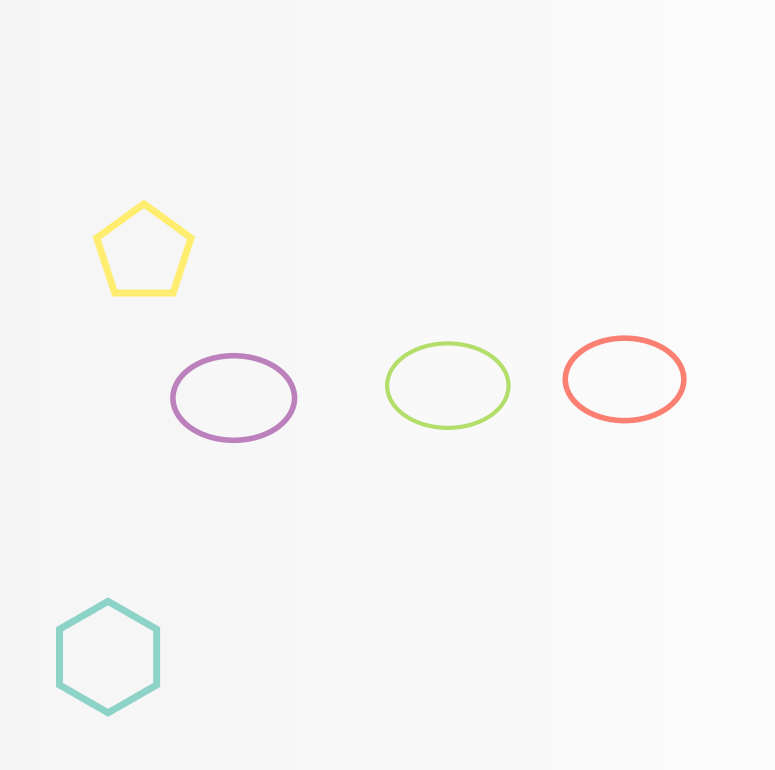[{"shape": "hexagon", "thickness": 2.5, "radius": 0.36, "center": [0.139, 0.147]}, {"shape": "oval", "thickness": 2, "radius": 0.38, "center": [0.806, 0.507]}, {"shape": "oval", "thickness": 1.5, "radius": 0.39, "center": [0.578, 0.499]}, {"shape": "oval", "thickness": 2, "radius": 0.39, "center": [0.302, 0.483]}, {"shape": "pentagon", "thickness": 2.5, "radius": 0.32, "center": [0.186, 0.671]}]